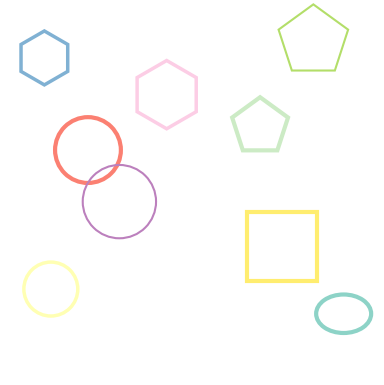[{"shape": "oval", "thickness": 3, "radius": 0.36, "center": [0.893, 0.185]}, {"shape": "circle", "thickness": 2.5, "radius": 0.35, "center": [0.132, 0.249]}, {"shape": "circle", "thickness": 3, "radius": 0.43, "center": [0.229, 0.61]}, {"shape": "hexagon", "thickness": 2.5, "radius": 0.35, "center": [0.115, 0.85]}, {"shape": "pentagon", "thickness": 1.5, "radius": 0.47, "center": [0.814, 0.894]}, {"shape": "hexagon", "thickness": 2.5, "radius": 0.44, "center": [0.433, 0.754]}, {"shape": "circle", "thickness": 1.5, "radius": 0.48, "center": [0.31, 0.476]}, {"shape": "pentagon", "thickness": 3, "radius": 0.38, "center": [0.676, 0.671]}, {"shape": "square", "thickness": 3, "radius": 0.45, "center": [0.733, 0.36]}]